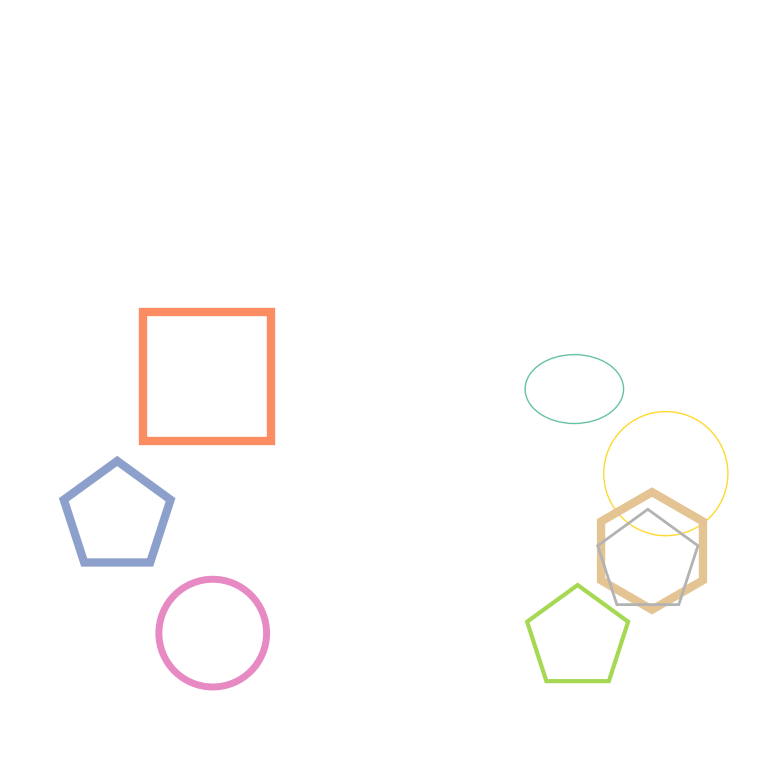[{"shape": "oval", "thickness": 0.5, "radius": 0.32, "center": [0.746, 0.495]}, {"shape": "square", "thickness": 3, "radius": 0.42, "center": [0.269, 0.511]}, {"shape": "pentagon", "thickness": 3, "radius": 0.36, "center": [0.152, 0.328]}, {"shape": "circle", "thickness": 2.5, "radius": 0.35, "center": [0.276, 0.178]}, {"shape": "pentagon", "thickness": 1.5, "radius": 0.34, "center": [0.75, 0.171]}, {"shape": "circle", "thickness": 0.5, "radius": 0.4, "center": [0.865, 0.385]}, {"shape": "hexagon", "thickness": 3, "radius": 0.38, "center": [0.847, 0.285]}, {"shape": "pentagon", "thickness": 1, "radius": 0.34, "center": [0.841, 0.27]}]